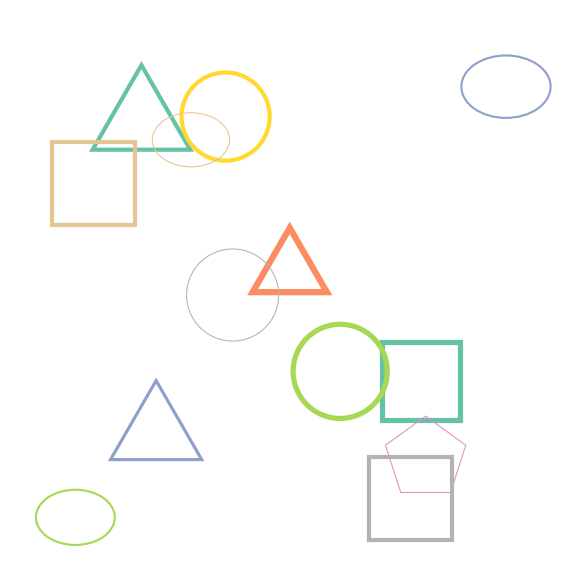[{"shape": "square", "thickness": 2.5, "radius": 0.34, "center": [0.729, 0.339]}, {"shape": "triangle", "thickness": 2, "radius": 0.49, "center": [0.245, 0.789]}, {"shape": "triangle", "thickness": 3, "radius": 0.37, "center": [0.502, 0.53]}, {"shape": "triangle", "thickness": 1.5, "radius": 0.46, "center": [0.27, 0.249]}, {"shape": "oval", "thickness": 1, "radius": 0.39, "center": [0.876, 0.849]}, {"shape": "pentagon", "thickness": 0.5, "radius": 0.37, "center": [0.737, 0.206]}, {"shape": "circle", "thickness": 2.5, "radius": 0.41, "center": [0.589, 0.356]}, {"shape": "oval", "thickness": 1, "radius": 0.34, "center": [0.13, 0.103]}, {"shape": "circle", "thickness": 2, "radius": 0.38, "center": [0.391, 0.797]}, {"shape": "oval", "thickness": 0.5, "radius": 0.33, "center": [0.331, 0.757]}, {"shape": "square", "thickness": 2, "radius": 0.36, "center": [0.162, 0.681]}, {"shape": "circle", "thickness": 0.5, "radius": 0.4, "center": [0.403, 0.488]}, {"shape": "square", "thickness": 2, "radius": 0.36, "center": [0.711, 0.136]}]